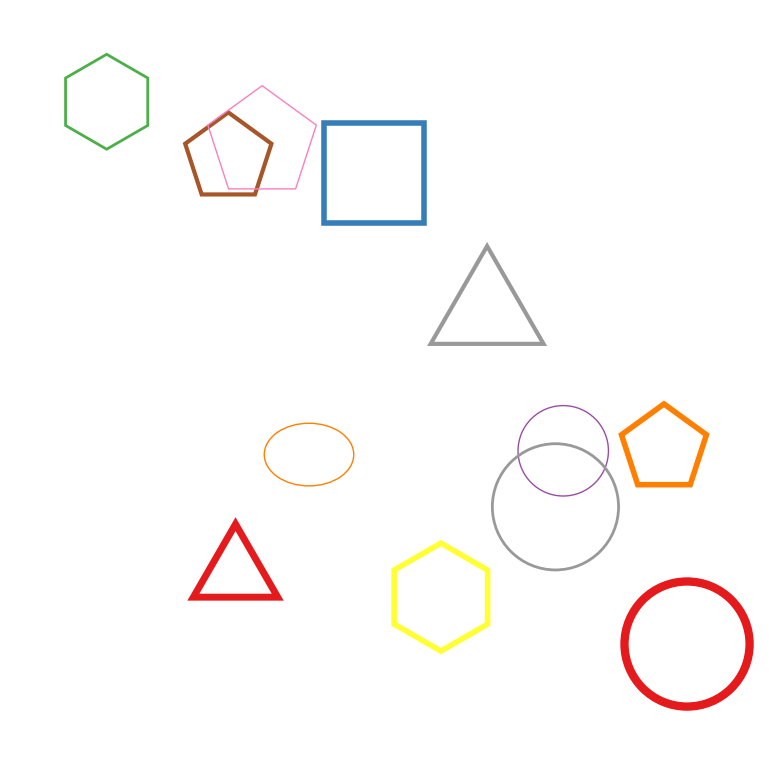[{"shape": "circle", "thickness": 3, "radius": 0.41, "center": [0.892, 0.164]}, {"shape": "triangle", "thickness": 2.5, "radius": 0.32, "center": [0.306, 0.256]}, {"shape": "square", "thickness": 2, "radius": 0.33, "center": [0.486, 0.776]}, {"shape": "hexagon", "thickness": 1, "radius": 0.31, "center": [0.139, 0.868]}, {"shape": "circle", "thickness": 0.5, "radius": 0.29, "center": [0.731, 0.415]}, {"shape": "pentagon", "thickness": 2, "radius": 0.29, "center": [0.862, 0.417]}, {"shape": "oval", "thickness": 0.5, "radius": 0.29, "center": [0.401, 0.41]}, {"shape": "hexagon", "thickness": 2, "radius": 0.35, "center": [0.573, 0.225]}, {"shape": "pentagon", "thickness": 1.5, "radius": 0.29, "center": [0.297, 0.795]}, {"shape": "pentagon", "thickness": 0.5, "radius": 0.37, "center": [0.34, 0.815]}, {"shape": "circle", "thickness": 1, "radius": 0.41, "center": [0.721, 0.342]}, {"shape": "triangle", "thickness": 1.5, "radius": 0.42, "center": [0.633, 0.596]}]